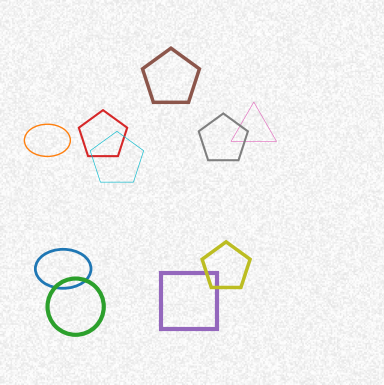[{"shape": "oval", "thickness": 2, "radius": 0.36, "center": [0.164, 0.302]}, {"shape": "oval", "thickness": 1, "radius": 0.3, "center": [0.123, 0.635]}, {"shape": "circle", "thickness": 3, "radius": 0.37, "center": [0.196, 0.203]}, {"shape": "pentagon", "thickness": 1.5, "radius": 0.33, "center": [0.268, 0.648]}, {"shape": "square", "thickness": 3, "radius": 0.36, "center": [0.491, 0.218]}, {"shape": "pentagon", "thickness": 2.5, "radius": 0.39, "center": [0.444, 0.797]}, {"shape": "triangle", "thickness": 0.5, "radius": 0.34, "center": [0.659, 0.667]}, {"shape": "pentagon", "thickness": 1.5, "radius": 0.34, "center": [0.58, 0.638]}, {"shape": "pentagon", "thickness": 2.5, "radius": 0.33, "center": [0.587, 0.306]}, {"shape": "pentagon", "thickness": 0.5, "radius": 0.36, "center": [0.304, 0.586]}]